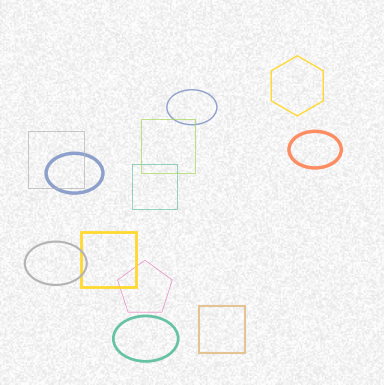[{"shape": "square", "thickness": 0.5, "radius": 0.29, "center": [0.401, 0.516]}, {"shape": "oval", "thickness": 2, "radius": 0.42, "center": [0.379, 0.12]}, {"shape": "oval", "thickness": 2.5, "radius": 0.34, "center": [0.819, 0.611]}, {"shape": "oval", "thickness": 2.5, "radius": 0.37, "center": [0.194, 0.55]}, {"shape": "oval", "thickness": 1, "radius": 0.32, "center": [0.498, 0.721]}, {"shape": "pentagon", "thickness": 0.5, "radius": 0.37, "center": [0.377, 0.25]}, {"shape": "square", "thickness": 0.5, "radius": 0.35, "center": [0.437, 0.62]}, {"shape": "square", "thickness": 2, "radius": 0.36, "center": [0.282, 0.326]}, {"shape": "hexagon", "thickness": 1, "radius": 0.39, "center": [0.772, 0.777]}, {"shape": "square", "thickness": 1.5, "radius": 0.3, "center": [0.577, 0.144]}, {"shape": "oval", "thickness": 1.5, "radius": 0.4, "center": [0.145, 0.316]}, {"shape": "square", "thickness": 0.5, "radius": 0.36, "center": [0.145, 0.586]}]